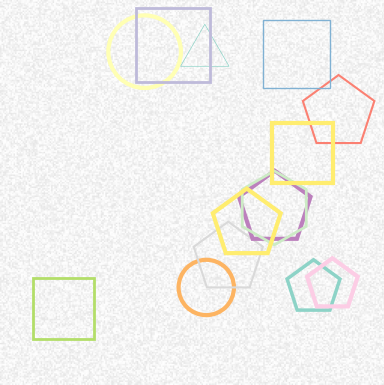[{"shape": "triangle", "thickness": 0.5, "radius": 0.36, "center": [0.532, 0.864]}, {"shape": "pentagon", "thickness": 2.5, "radius": 0.36, "center": [0.814, 0.253]}, {"shape": "circle", "thickness": 3, "radius": 0.47, "center": [0.376, 0.866]}, {"shape": "square", "thickness": 2, "radius": 0.48, "center": [0.449, 0.884]}, {"shape": "pentagon", "thickness": 1.5, "radius": 0.49, "center": [0.88, 0.707]}, {"shape": "square", "thickness": 1, "radius": 0.44, "center": [0.77, 0.859]}, {"shape": "circle", "thickness": 3, "radius": 0.36, "center": [0.536, 0.253]}, {"shape": "square", "thickness": 2, "radius": 0.39, "center": [0.166, 0.198]}, {"shape": "pentagon", "thickness": 3, "radius": 0.35, "center": [0.863, 0.26]}, {"shape": "pentagon", "thickness": 1.5, "radius": 0.47, "center": [0.593, 0.33]}, {"shape": "pentagon", "thickness": 3, "radius": 0.49, "center": [0.714, 0.459]}, {"shape": "hexagon", "thickness": 2, "radius": 0.48, "center": [0.712, 0.46]}, {"shape": "pentagon", "thickness": 3, "radius": 0.46, "center": [0.641, 0.418]}, {"shape": "square", "thickness": 3, "radius": 0.39, "center": [0.786, 0.603]}]